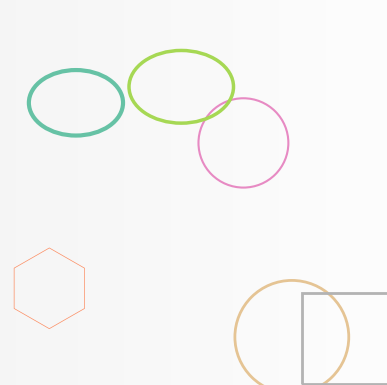[{"shape": "oval", "thickness": 3, "radius": 0.61, "center": [0.196, 0.733]}, {"shape": "hexagon", "thickness": 0.5, "radius": 0.52, "center": [0.127, 0.251]}, {"shape": "circle", "thickness": 1.5, "radius": 0.58, "center": [0.628, 0.629]}, {"shape": "oval", "thickness": 2.5, "radius": 0.67, "center": [0.468, 0.775]}, {"shape": "circle", "thickness": 2, "radius": 0.73, "center": [0.753, 0.125]}, {"shape": "square", "thickness": 2, "radius": 0.59, "center": [0.897, 0.121]}]